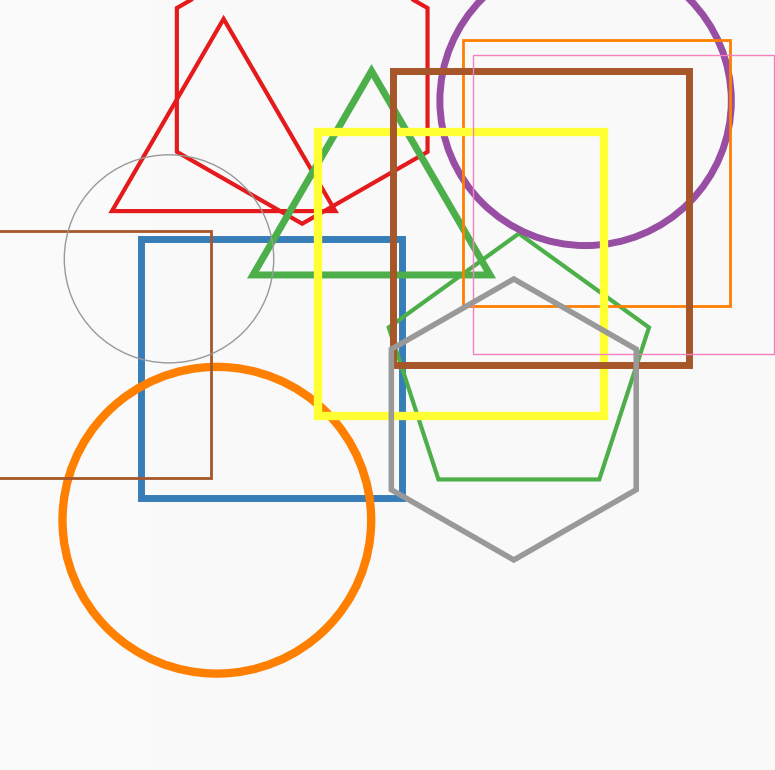[{"shape": "hexagon", "thickness": 1.5, "radius": 0.93, "center": [0.39, 0.896]}, {"shape": "triangle", "thickness": 1.5, "radius": 0.83, "center": [0.289, 0.809]}, {"shape": "square", "thickness": 2.5, "radius": 0.84, "center": [0.351, 0.522]}, {"shape": "triangle", "thickness": 2.5, "radius": 0.88, "center": [0.479, 0.731]}, {"shape": "pentagon", "thickness": 1.5, "radius": 0.88, "center": [0.669, 0.52]}, {"shape": "circle", "thickness": 2.5, "radius": 0.94, "center": [0.756, 0.869]}, {"shape": "circle", "thickness": 3, "radius": 1.0, "center": [0.28, 0.324]}, {"shape": "square", "thickness": 1, "radius": 0.86, "center": [0.769, 0.776]}, {"shape": "square", "thickness": 3, "radius": 0.92, "center": [0.594, 0.644]}, {"shape": "square", "thickness": 2.5, "radius": 0.95, "center": [0.698, 0.717]}, {"shape": "square", "thickness": 1, "radius": 0.8, "center": [0.111, 0.54]}, {"shape": "square", "thickness": 0.5, "radius": 0.97, "center": [0.804, 0.734]}, {"shape": "circle", "thickness": 0.5, "radius": 0.68, "center": [0.218, 0.664]}, {"shape": "hexagon", "thickness": 2, "radius": 0.91, "center": [0.663, 0.455]}]